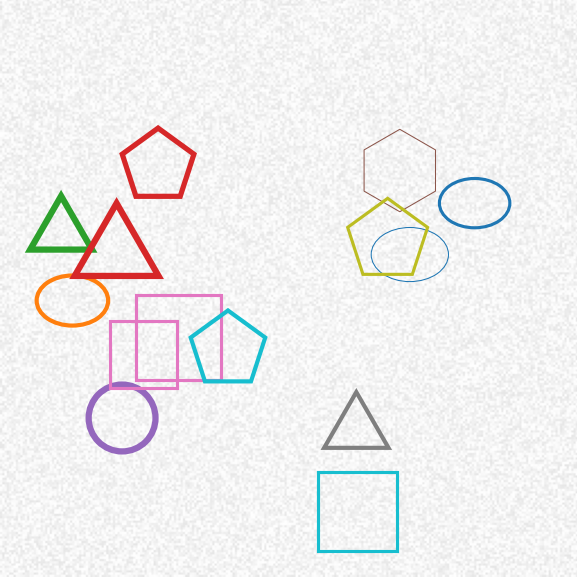[{"shape": "oval", "thickness": 0.5, "radius": 0.33, "center": [0.71, 0.558]}, {"shape": "oval", "thickness": 1.5, "radius": 0.3, "center": [0.822, 0.647]}, {"shape": "oval", "thickness": 2, "radius": 0.31, "center": [0.125, 0.479]}, {"shape": "triangle", "thickness": 3, "radius": 0.31, "center": [0.106, 0.598]}, {"shape": "triangle", "thickness": 3, "radius": 0.42, "center": [0.202, 0.563]}, {"shape": "pentagon", "thickness": 2.5, "radius": 0.33, "center": [0.274, 0.712]}, {"shape": "circle", "thickness": 3, "radius": 0.29, "center": [0.211, 0.275]}, {"shape": "hexagon", "thickness": 0.5, "radius": 0.36, "center": [0.692, 0.704]}, {"shape": "square", "thickness": 1.5, "radius": 0.29, "center": [0.248, 0.385]}, {"shape": "square", "thickness": 1.5, "radius": 0.37, "center": [0.31, 0.415]}, {"shape": "triangle", "thickness": 2, "radius": 0.32, "center": [0.617, 0.256]}, {"shape": "pentagon", "thickness": 1.5, "radius": 0.36, "center": [0.671, 0.583]}, {"shape": "square", "thickness": 1.5, "radius": 0.34, "center": [0.619, 0.113]}, {"shape": "pentagon", "thickness": 2, "radius": 0.34, "center": [0.395, 0.394]}]